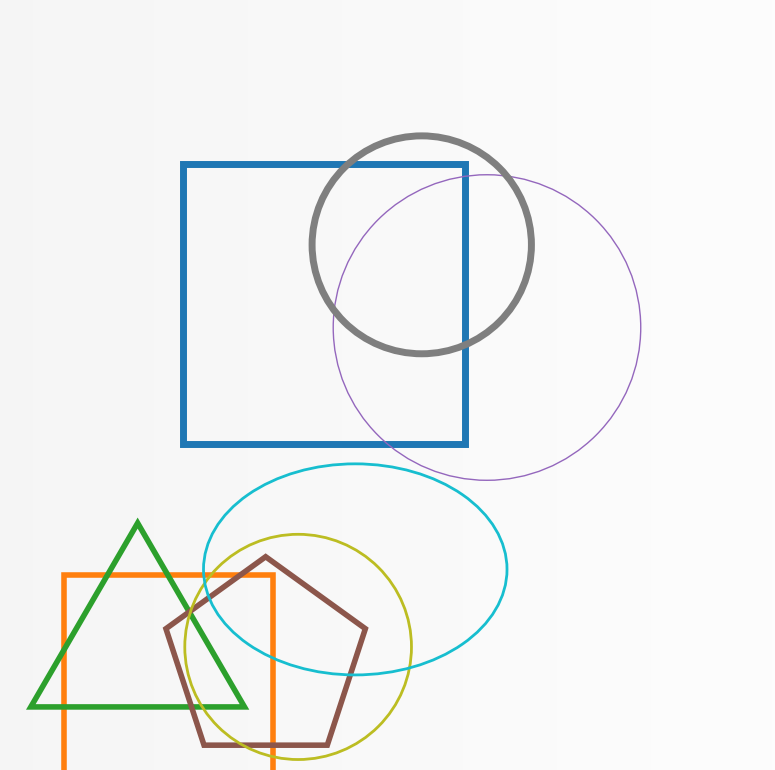[{"shape": "square", "thickness": 2.5, "radius": 0.91, "center": [0.418, 0.605]}, {"shape": "square", "thickness": 2, "radius": 0.67, "center": [0.218, 0.118]}, {"shape": "triangle", "thickness": 2, "radius": 0.8, "center": [0.178, 0.161]}, {"shape": "circle", "thickness": 0.5, "radius": 0.99, "center": [0.628, 0.575]}, {"shape": "pentagon", "thickness": 2, "radius": 0.68, "center": [0.343, 0.142]}, {"shape": "circle", "thickness": 2.5, "radius": 0.71, "center": [0.544, 0.682]}, {"shape": "circle", "thickness": 1, "radius": 0.73, "center": [0.385, 0.16]}, {"shape": "oval", "thickness": 1, "radius": 0.98, "center": [0.458, 0.261]}]